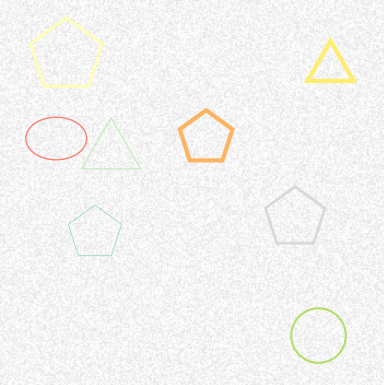[{"shape": "pentagon", "thickness": 0.5, "radius": 0.36, "center": [0.246, 0.395]}, {"shape": "pentagon", "thickness": 2, "radius": 0.49, "center": [0.173, 0.856]}, {"shape": "oval", "thickness": 1, "radius": 0.4, "center": [0.146, 0.64]}, {"shape": "pentagon", "thickness": 3, "radius": 0.36, "center": [0.535, 0.642]}, {"shape": "circle", "thickness": 1.5, "radius": 0.35, "center": [0.827, 0.128]}, {"shape": "pentagon", "thickness": 2, "radius": 0.41, "center": [0.767, 0.434]}, {"shape": "triangle", "thickness": 1, "radius": 0.44, "center": [0.289, 0.606]}, {"shape": "triangle", "thickness": 3, "radius": 0.35, "center": [0.859, 0.824]}]